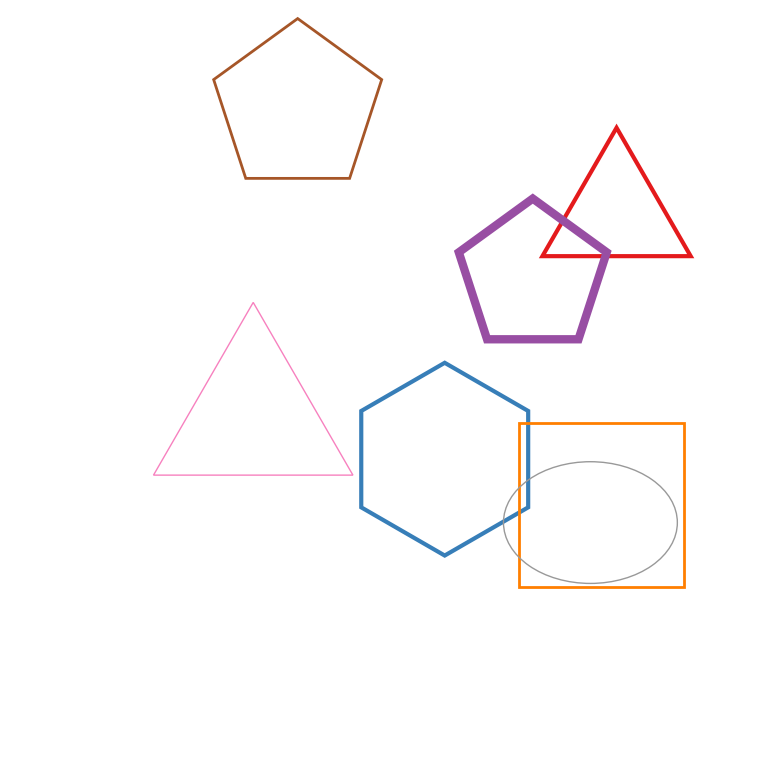[{"shape": "triangle", "thickness": 1.5, "radius": 0.56, "center": [0.801, 0.723]}, {"shape": "hexagon", "thickness": 1.5, "radius": 0.63, "center": [0.578, 0.404]}, {"shape": "pentagon", "thickness": 3, "radius": 0.51, "center": [0.692, 0.641]}, {"shape": "square", "thickness": 1, "radius": 0.53, "center": [0.781, 0.344]}, {"shape": "pentagon", "thickness": 1, "radius": 0.57, "center": [0.387, 0.861]}, {"shape": "triangle", "thickness": 0.5, "radius": 0.75, "center": [0.329, 0.458]}, {"shape": "oval", "thickness": 0.5, "radius": 0.56, "center": [0.767, 0.321]}]